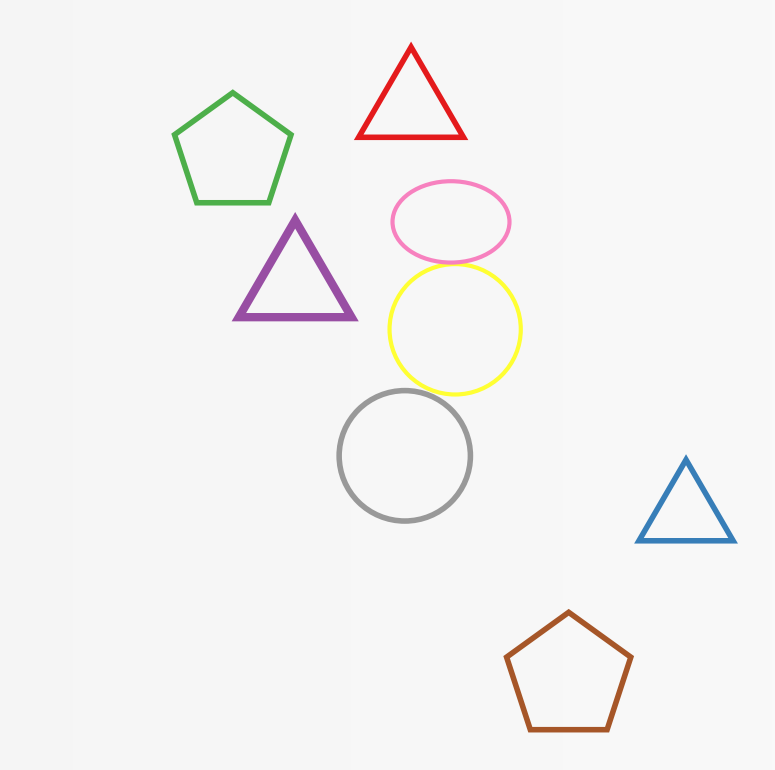[{"shape": "triangle", "thickness": 2, "radius": 0.39, "center": [0.53, 0.861]}, {"shape": "triangle", "thickness": 2, "radius": 0.35, "center": [0.885, 0.333]}, {"shape": "pentagon", "thickness": 2, "radius": 0.4, "center": [0.3, 0.801]}, {"shape": "triangle", "thickness": 3, "radius": 0.42, "center": [0.381, 0.63]}, {"shape": "circle", "thickness": 1.5, "radius": 0.42, "center": [0.587, 0.572]}, {"shape": "pentagon", "thickness": 2, "radius": 0.42, "center": [0.734, 0.121]}, {"shape": "oval", "thickness": 1.5, "radius": 0.38, "center": [0.582, 0.712]}, {"shape": "circle", "thickness": 2, "radius": 0.42, "center": [0.522, 0.408]}]